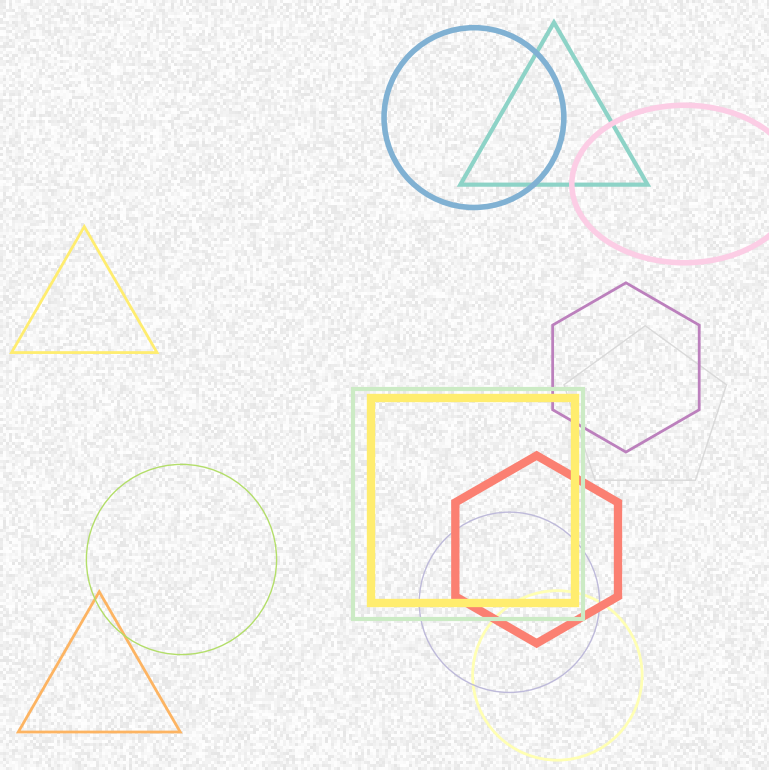[{"shape": "triangle", "thickness": 1.5, "radius": 0.7, "center": [0.719, 0.83]}, {"shape": "circle", "thickness": 1, "radius": 0.55, "center": [0.724, 0.123]}, {"shape": "circle", "thickness": 0.5, "radius": 0.59, "center": [0.662, 0.218]}, {"shape": "hexagon", "thickness": 3, "radius": 0.61, "center": [0.697, 0.286]}, {"shape": "circle", "thickness": 2, "radius": 0.58, "center": [0.616, 0.847]}, {"shape": "triangle", "thickness": 1, "radius": 0.61, "center": [0.129, 0.11]}, {"shape": "circle", "thickness": 0.5, "radius": 0.62, "center": [0.236, 0.273]}, {"shape": "oval", "thickness": 2, "radius": 0.73, "center": [0.889, 0.761]}, {"shape": "pentagon", "thickness": 0.5, "radius": 0.55, "center": [0.838, 0.466]}, {"shape": "hexagon", "thickness": 1, "radius": 0.55, "center": [0.813, 0.523]}, {"shape": "square", "thickness": 1.5, "radius": 0.75, "center": [0.608, 0.345]}, {"shape": "triangle", "thickness": 1, "radius": 0.55, "center": [0.109, 0.597]}, {"shape": "square", "thickness": 3, "radius": 0.66, "center": [0.614, 0.35]}]